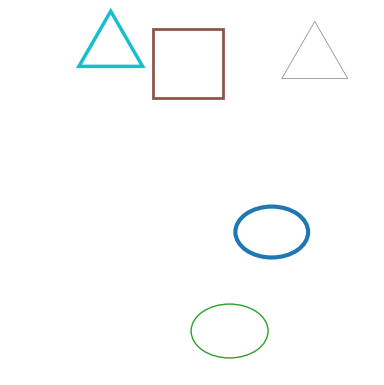[{"shape": "oval", "thickness": 3, "radius": 0.47, "center": [0.706, 0.397]}, {"shape": "oval", "thickness": 1, "radius": 0.5, "center": [0.596, 0.14]}, {"shape": "square", "thickness": 2, "radius": 0.45, "center": [0.489, 0.834]}, {"shape": "triangle", "thickness": 0.5, "radius": 0.49, "center": [0.818, 0.845]}, {"shape": "triangle", "thickness": 2.5, "radius": 0.48, "center": [0.288, 0.875]}]